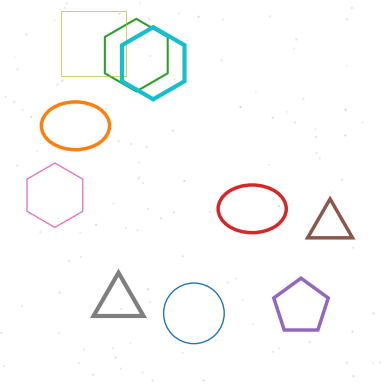[{"shape": "circle", "thickness": 1, "radius": 0.39, "center": [0.504, 0.186]}, {"shape": "oval", "thickness": 2.5, "radius": 0.44, "center": [0.196, 0.673]}, {"shape": "hexagon", "thickness": 1.5, "radius": 0.47, "center": [0.354, 0.857]}, {"shape": "oval", "thickness": 2.5, "radius": 0.44, "center": [0.655, 0.458]}, {"shape": "pentagon", "thickness": 2.5, "radius": 0.37, "center": [0.782, 0.203]}, {"shape": "triangle", "thickness": 2.5, "radius": 0.34, "center": [0.857, 0.416]}, {"shape": "hexagon", "thickness": 1, "radius": 0.42, "center": [0.143, 0.493]}, {"shape": "triangle", "thickness": 3, "radius": 0.37, "center": [0.308, 0.217]}, {"shape": "square", "thickness": 0.5, "radius": 0.42, "center": [0.243, 0.886]}, {"shape": "hexagon", "thickness": 3, "radius": 0.47, "center": [0.398, 0.836]}]